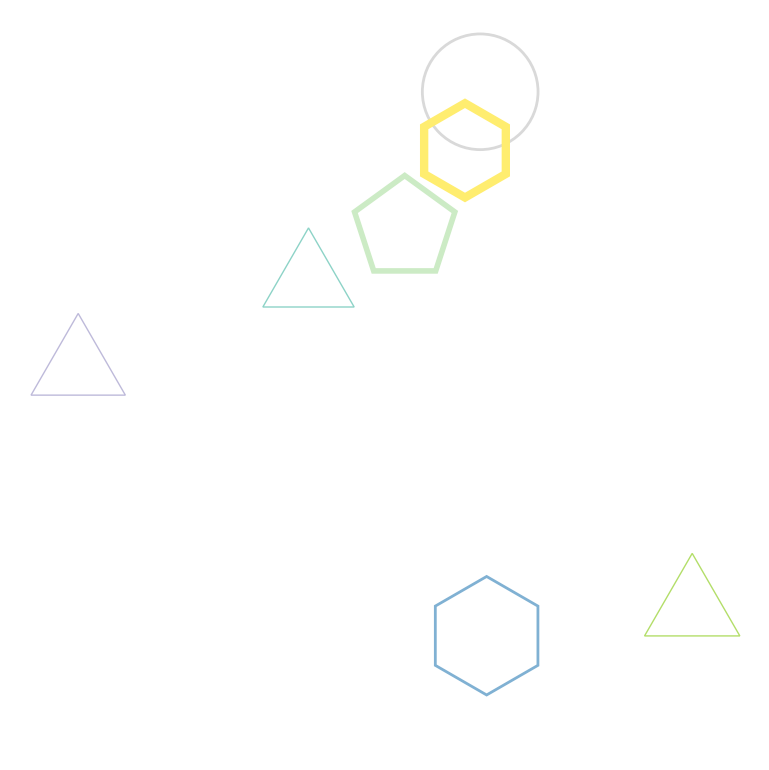[{"shape": "triangle", "thickness": 0.5, "radius": 0.34, "center": [0.401, 0.636]}, {"shape": "triangle", "thickness": 0.5, "radius": 0.35, "center": [0.102, 0.522]}, {"shape": "hexagon", "thickness": 1, "radius": 0.38, "center": [0.632, 0.174]}, {"shape": "triangle", "thickness": 0.5, "radius": 0.36, "center": [0.899, 0.21]}, {"shape": "circle", "thickness": 1, "radius": 0.38, "center": [0.624, 0.881]}, {"shape": "pentagon", "thickness": 2, "radius": 0.34, "center": [0.526, 0.704]}, {"shape": "hexagon", "thickness": 3, "radius": 0.31, "center": [0.604, 0.805]}]